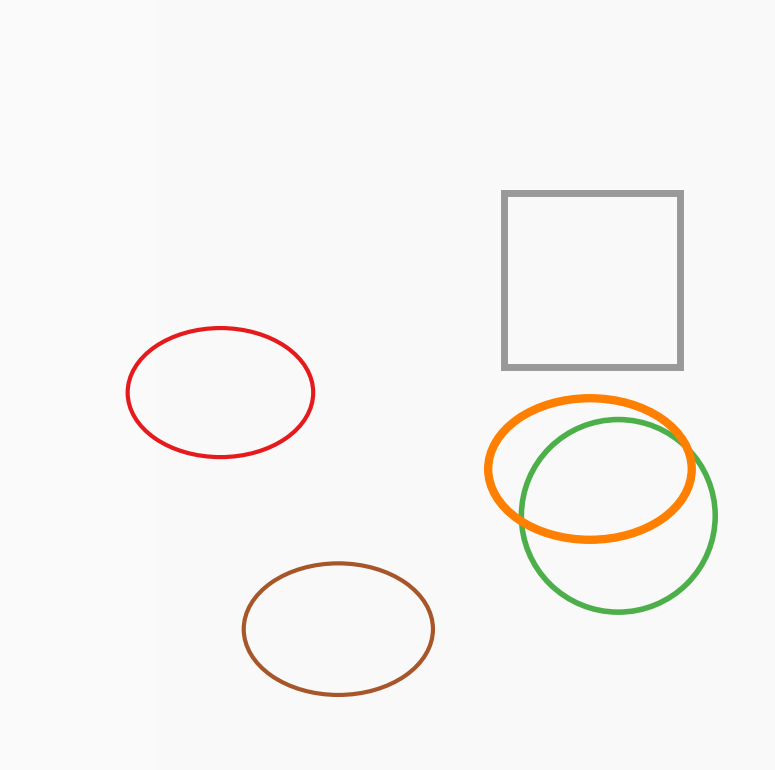[{"shape": "oval", "thickness": 1.5, "radius": 0.6, "center": [0.284, 0.49]}, {"shape": "circle", "thickness": 2, "radius": 0.63, "center": [0.798, 0.33]}, {"shape": "oval", "thickness": 3, "radius": 0.66, "center": [0.761, 0.391]}, {"shape": "oval", "thickness": 1.5, "radius": 0.61, "center": [0.437, 0.183]}, {"shape": "square", "thickness": 2.5, "radius": 0.57, "center": [0.764, 0.636]}]